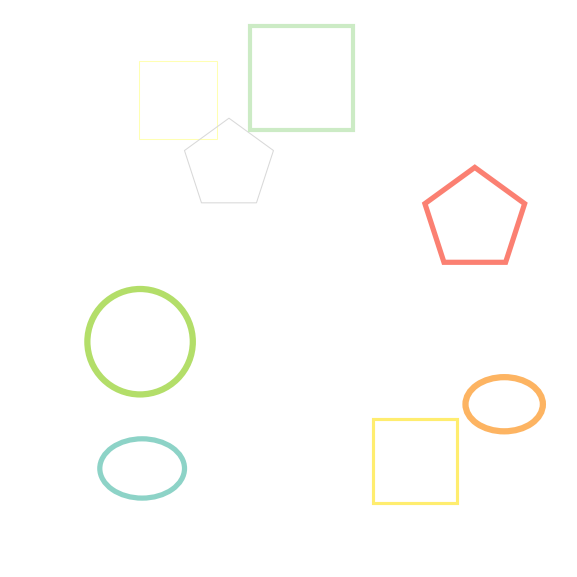[{"shape": "oval", "thickness": 2.5, "radius": 0.37, "center": [0.246, 0.188]}, {"shape": "square", "thickness": 0.5, "radius": 0.34, "center": [0.308, 0.826]}, {"shape": "pentagon", "thickness": 2.5, "radius": 0.45, "center": [0.822, 0.618]}, {"shape": "oval", "thickness": 3, "radius": 0.34, "center": [0.873, 0.299]}, {"shape": "circle", "thickness": 3, "radius": 0.46, "center": [0.243, 0.407]}, {"shape": "pentagon", "thickness": 0.5, "radius": 0.41, "center": [0.396, 0.713]}, {"shape": "square", "thickness": 2, "radius": 0.45, "center": [0.522, 0.864]}, {"shape": "square", "thickness": 1.5, "radius": 0.36, "center": [0.719, 0.201]}]